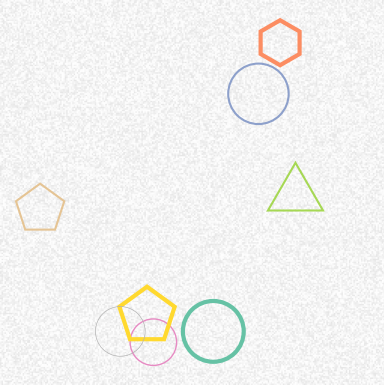[{"shape": "circle", "thickness": 3, "radius": 0.4, "center": [0.554, 0.139]}, {"shape": "hexagon", "thickness": 3, "radius": 0.29, "center": [0.728, 0.889]}, {"shape": "circle", "thickness": 1.5, "radius": 0.39, "center": [0.671, 0.756]}, {"shape": "circle", "thickness": 1, "radius": 0.3, "center": [0.398, 0.111]}, {"shape": "triangle", "thickness": 1.5, "radius": 0.41, "center": [0.767, 0.495]}, {"shape": "pentagon", "thickness": 3, "radius": 0.38, "center": [0.382, 0.18]}, {"shape": "pentagon", "thickness": 1.5, "radius": 0.33, "center": [0.104, 0.457]}, {"shape": "circle", "thickness": 0.5, "radius": 0.32, "center": [0.312, 0.139]}]